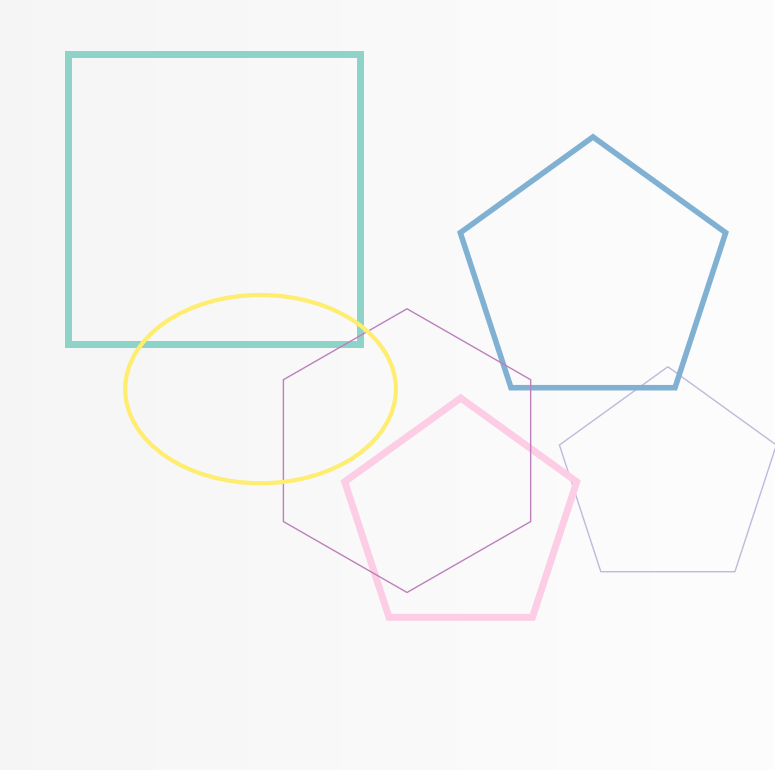[{"shape": "square", "thickness": 2.5, "radius": 0.94, "center": [0.276, 0.742]}, {"shape": "pentagon", "thickness": 0.5, "radius": 0.74, "center": [0.862, 0.377]}, {"shape": "pentagon", "thickness": 2, "radius": 0.9, "center": [0.765, 0.642]}, {"shape": "pentagon", "thickness": 2.5, "radius": 0.79, "center": [0.594, 0.326]}, {"shape": "hexagon", "thickness": 0.5, "radius": 0.92, "center": [0.525, 0.415]}, {"shape": "oval", "thickness": 1.5, "radius": 0.87, "center": [0.336, 0.495]}]